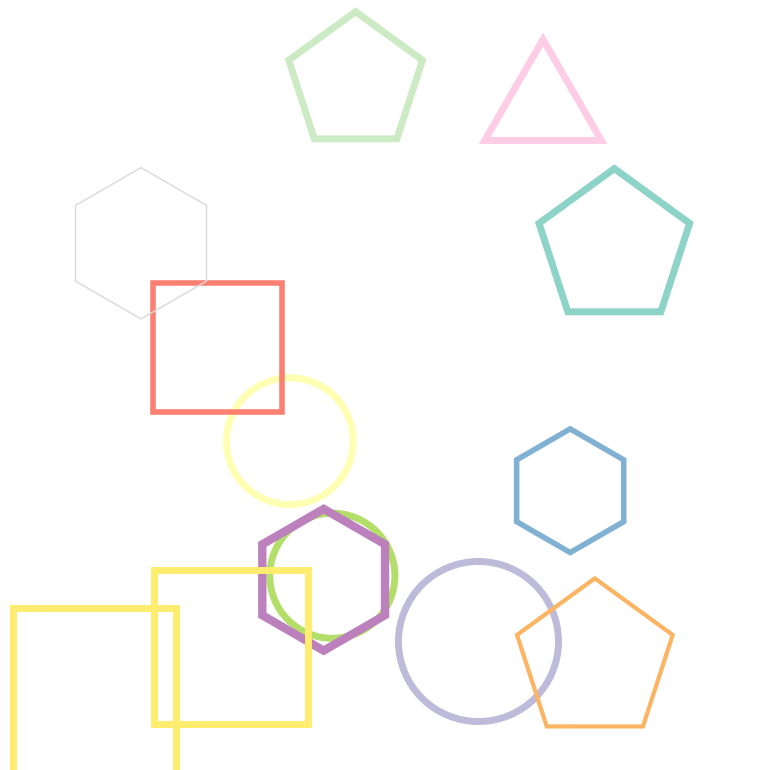[{"shape": "pentagon", "thickness": 2.5, "radius": 0.51, "center": [0.798, 0.678]}, {"shape": "circle", "thickness": 2.5, "radius": 0.41, "center": [0.376, 0.427]}, {"shape": "circle", "thickness": 2.5, "radius": 0.52, "center": [0.621, 0.167]}, {"shape": "square", "thickness": 2, "radius": 0.42, "center": [0.283, 0.549]}, {"shape": "hexagon", "thickness": 2, "radius": 0.4, "center": [0.74, 0.363]}, {"shape": "pentagon", "thickness": 1.5, "radius": 0.53, "center": [0.773, 0.143]}, {"shape": "circle", "thickness": 2.5, "radius": 0.41, "center": [0.432, 0.252]}, {"shape": "triangle", "thickness": 2.5, "radius": 0.44, "center": [0.705, 0.861]}, {"shape": "hexagon", "thickness": 0.5, "radius": 0.49, "center": [0.183, 0.684]}, {"shape": "hexagon", "thickness": 3, "radius": 0.46, "center": [0.42, 0.247]}, {"shape": "pentagon", "thickness": 2.5, "radius": 0.46, "center": [0.462, 0.894]}, {"shape": "square", "thickness": 2.5, "radius": 0.5, "center": [0.3, 0.159]}, {"shape": "square", "thickness": 2.5, "radius": 0.53, "center": [0.122, 0.104]}]